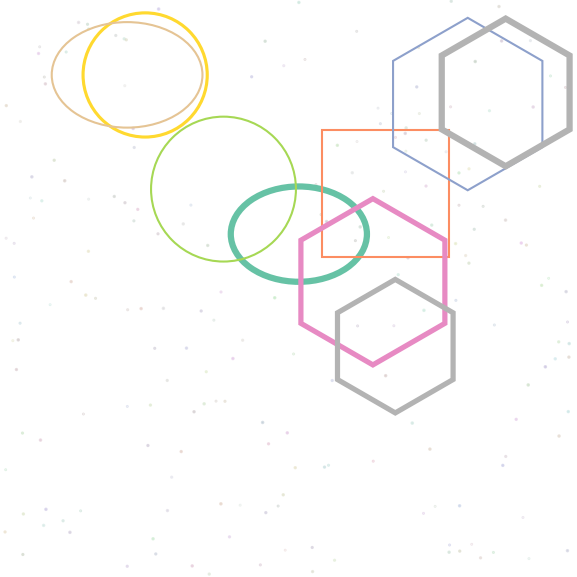[{"shape": "oval", "thickness": 3, "radius": 0.59, "center": [0.518, 0.594]}, {"shape": "square", "thickness": 1, "radius": 0.55, "center": [0.667, 0.664]}, {"shape": "hexagon", "thickness": 1, "radius": 0.75, "center": [0.81, 0.819]}, {"shape": "hexagon", "thickness": 2.5, "radius": 0.72, "center": [0.646, 0.511]}, {"shape": "circle", "thickness": 1, "radius": 0.63, "center": [0.387, 0.672]}, {"shape": "circle", "thickness": 1.5, "radius": 0.54, "center": [0.251, 0.869]}, {"shape": "oval", "thickness": 1, "radius": 0.65, "center": [0.22, 0.869]}, {"shape": "hexagon", "thickness": 2.5, "radius": 0.58, "center": [0.684, 0.4]}, {"shape": "hexagon", "thickness": 3, "radius": 0.64, "center": [0.876, 0.839]}]